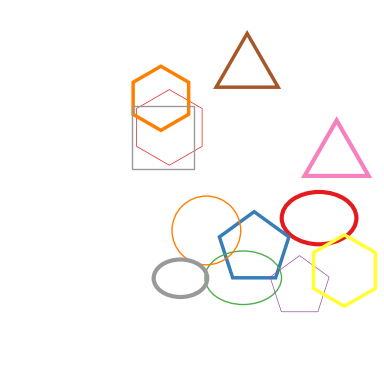[{"shape": "hexagon", "thickness": 0.5, "radius": 0.49, "center": [0.44, 0.669]}, {"shape": "oval", "thickness": 3, "radius": 0.49, "center": [0.829, 0.433]}, {"shape": "pentagon", "thickness": 2.5, "radius": 0.47, "center": [0.66, 0.355]}, {"shape": "oval", "thickness": 1, "radius": 0.5, "center": [0.632, 0.279]}, {"shape": "pentagon", "thickness": 0.5, "radius": 0.4, "center": [0.778, 0.255]}, {"shape": "circle", "thickness": 1, "radius": 0.45, "center": [0.536, 0.401]}, {"shape": "hexagon", "thickness": 2.5, "radius": 0.42, "center": [0.418, 0.745]}, {"shape": "hexagon", "thickness": 2.5, "radius": 0.46, "center": [0.895, 0.297]}, {"shape": "triangle", "thickness": 2.5, "radius": 0.47, "center": [0.642, 0.82]}, {"shape": "triangle", "thickness": 3, "radius": 0.48, "center": [0.874, 0.591]}, {"shape": "oval", "thickness": 3, "radius": 0.35, "center": [0.469, 0.277]}, {"shape": "square", "thickness": 1, "radius": 0.4, "center": [0.423, 0.643]}]